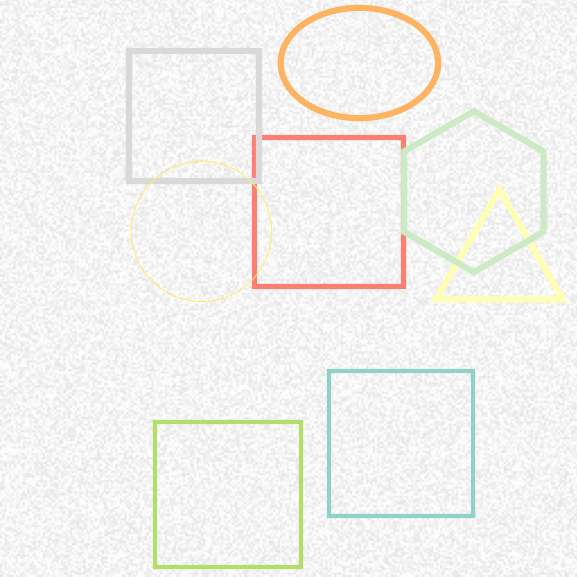[{"shape": "square", "thickness": 2, "radius": 0.63, "center": [0.695, 0.231]}, {"shape": "triangle", "thickness": 3, "radius": 0.63, "center": [0.865, 0.544]}, {"shape": "square", "thickness": 2.5, "radius": 0.65, "center": [0.569, 0.632]}, {"shape": "oval", "thickness": 3, "radius": 0.68, "center": [0.622, 0.89]}, {"shape": "square", "thickness": 2, "radius": 0.63, "center": [0.394, 0.143]}, {"shape": "square", "thickness": 3, "radius": 0.56, "center": [0.337, 0.799]}, {"shape": "hexagon", "thickness": 3, "radius": 0.7, "center": [0.821, 0.667]}, {"shape": "circle", "thickness": 0.5, "radius": 0.61, "center": [0.349, 0.598]}]